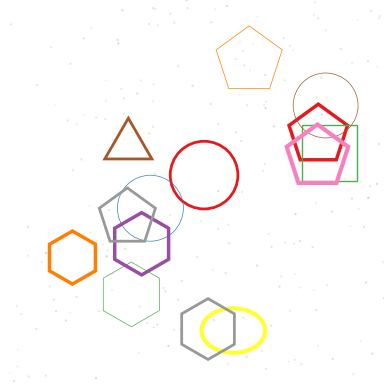[{"shape": "circle", "thickness": 2, "radius": 0.44, "center": [0.53, 0.545]}, {"shape": "pentagon", "thickness": 2.5, "radius": 0.4, "center": [0.827, 0.65]}, {"shape": "circle", "thickness": 0.5, "radius": 0.43, "center": [0.391, 0.459]}, {"shape": "square", "thickness": 1, "radius": 0.36, "center": [0.856, 0.603]}, {"shape": "hexagon", "thickness": 0.5, "radius": 0.42, "center": [0.341, 0.235]}, {"shape": "hexagon", "thickness": 2.5, "radius": 0.4, "center": [0.368, 0.367]}, {"shape": "pentagon", "thickness": 0.5, "radius": 0.45, "center": [0.647, 0.843]}, {"shape": "hexagon", "thickness": 2.5, "radius": 0.34, "center": [0.188, 0.331]}, {"shape": "oval", "thickness": 3, "radius": 0.41, "center": [0.606, 0.141]}, {"shape": "triangle", "thickness": 2, "radius": 0.35, "center": [0.333, 0.622]}, {"shape": "circle", "thickness": 0.5, "radius": 0.42, "center": [0.846, 0.726]}, {"shape": "pentagon", "thickness": 3, "radius": 0.42, "center": [0.825, 0.593]}, {"shape": "pentagon", "thickness": 2, "radius": 0.38, "center": [0.331, 0.435]}, {"shape": "hexagon", "thickness": 2, "radius": 0.4, "center": [0.54, 0.145]}]